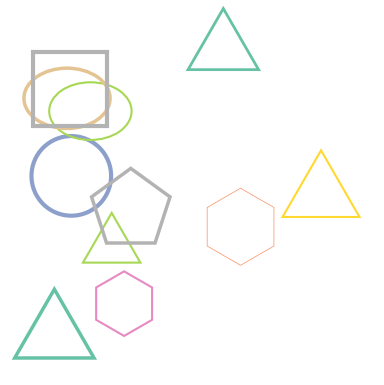[{"shape": "triangle", "thickness": 2.5, "radius": 0.6, "center": [0.141, 0.13]}, {"shape": "triangle", "thickness": 2, "radius": 0.53, "center": [0.58, 0.872]}, {"shape": "hexagon", "thickness": 0.5, "radius": 0.5, "center": [0.625, 0.411]}, {"shape": "circle", "thickness": 3, "radius": 0.52, "center": [0.185, 0.543]}, {"shape": "hexagon", "thickness": 1.5, "radius": 0.42, "center": [0.322, 0.211]}, {"shape": "triangle", "thickness": 1.5, "radius": 0.43, "center": [0.29, 0.361]}, {"shape": "oval", "thickness": 1.5, "radius": 0.53, "center": [0.235, 0.711]}, {"shape": "triangle", "thickness": 1.5, "radius": 0.58, "center": [0.834, 0.494]}, {"shape": "oval", "thickness": 2.5, "radius": 0.56, "center": [0.174, 0.745]}, {"shape": "square", "thickness": 3, "radius": 0.48, "center": [0.181, 0.77]}, {"shape": "pentagon", "thickness": 2.5, "radius": 0.54, "center": [0.34, 0.455]}]